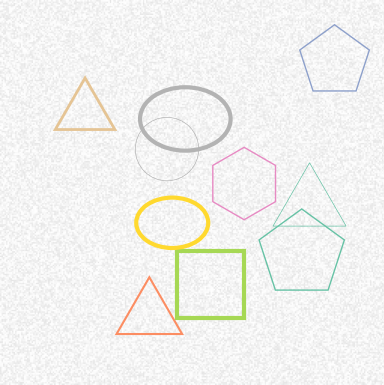[{"shape": "triangle", "thickness": 0.5, "radius": 0.55, "center": [0.804, 0.468]}, {"shape": "pentagon", "thickness": 1, "radius": 0.58, "center": [0.784, 0.341]}, {"shape": "triangle", "thickness": 1.5, "radius": 0.49, "center": [0.388, 0.182]}, {"shape": "pentagon", "thickness": 1, "radius": 0.48, "center": [0.869, 0.841]}, {"shape": "hexagon", "thickness": 1, "radius": 0.47, "center": [0.634, 0.523]}, {"shape": "square", "thickness": 3, "radius": 0.44, "center": [0.546, 0.261]}, {"shape": "oval", "thickness": 3, "radius": 0.47, "center": [0.447, 0.421]}, {"shape": "triangle", "thickness": 2, "radius": 0.45, "center": [0.221, 0.708]}, {"shape": "circle", "thickness": 0.5, "radius": 0.41, "center": [0.434, 0.613]}, {"shape": "oval", "thickness": 3, "radius": 0.59, "center": [0.481, 0.691]}]